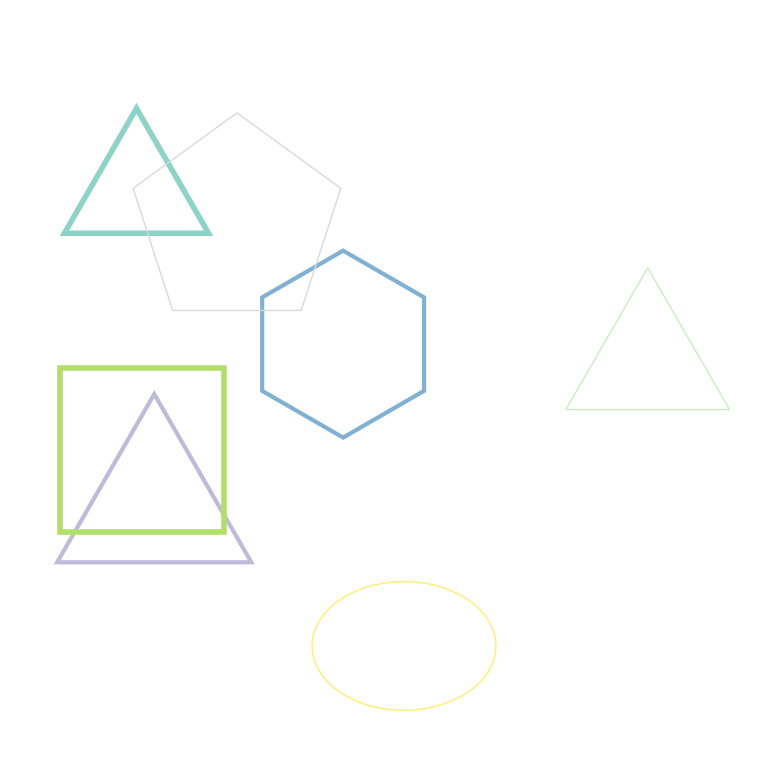[{"shape": "triangle", "thickness": 2, "radius": 0.54, "center": [0.177, 0.751]}, {"shape": "triangle", "thickness": 1.5, "radius": 0.73, "center": [0.2, 0.343]}, {"shape": "hexagon", "thickness": 1.5, "radius": 0.61, "center": [0.446, 0.553]}, {"shape": "square", "thickness": 2, "radius": 0.53, "center": [0.184, 0.416]}, {"shape": "pentagon", "thickness": 0.5, "radius": 0.71, "center": [0.308, 0.712]}, {"shape": "triangle", "thickness": 0.5, "radius": 0.61, "center": [0.841, 0.529]}, {"shape": "oval", "thickness": 0.5, "radius": 0.6, "center": [0.525, 0.161]}]